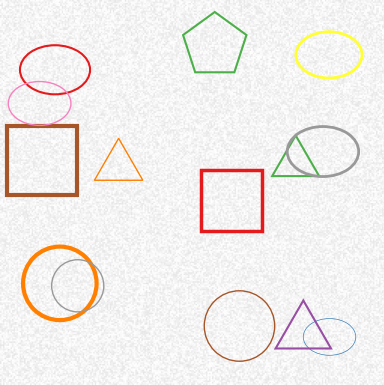[{"shape": "oval", "thickness": 1.5, "radius": 0.46, "center": [0.143, 0.819]}, {"shape": "square", "thickness": 2.5, "radius": 0.4, "center": [0.602, 0.479]}, {"shape": "oval", "thickness": 0.5, "radius": 0.34, "center": [0.856, 0.125]}, {"shape": "triangle", "thickness": 1.5, "radius": 0.35, "center": [0.768, 0.578]}, {"shape": "pentagon", "thickness": 1.5, "radius": 0.43, "center": [0.558, 0.882]}, {"shape": "triangle", "thickness": 1.5, "radius": 0.42, "center": [0.788, 0.136]}, {"shape": "triangle", "thickness": 1, "radius": 0.36, "center": [0.308, 0.568]}, {"shape": "circle", "thickness": 3, "radius": 0.48, "center": [0.155, 0.264]}, {"shape": "oval", "thickness": 2, "radius": 0.43, "center": [0.854, 0.857]}, {"shape": "square", "thickness": 3, "radius": 0.45, "center": [0.109, 0.584]}, {"shape": "circle", "thickness": 1, "radius": 0.46, "center": [0.622, 0.153]}, {"shape": "oval", "thickness": 1, "radius": 0.41, "center": [0.103, 0.731]}, {"shape": "oval", "thickness": 2, "radius": 0.46, "center": [0.839, 0.606]}, {"shape": "circle", "thickness": 1, "radius": 0.34, "center": [0.202, 0.258]}]